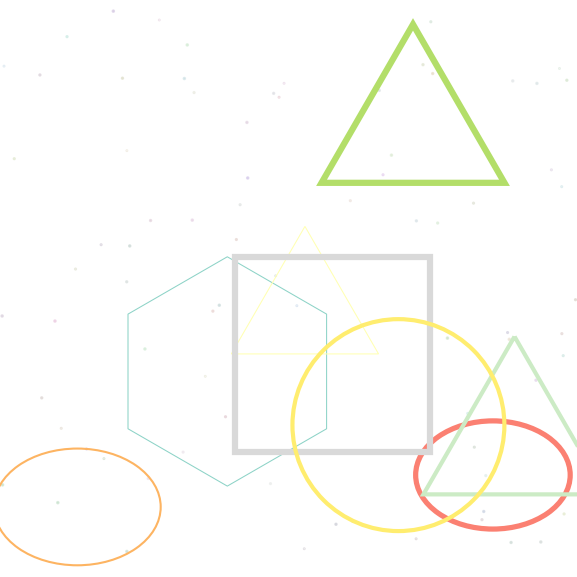[{"shape": "hexagon", "thickness": 0.5, "radius": 0.99, "center": [0.394, 0.356]}, {"shape": "triangle", "thickness": 0.5, "radius": 0.74, "center": [0.528, 0.46]}, {"shape": "oval", "thickness": 2.5, "radius": 0.67, "center": [0.854, 0.177]}, {"shape": "oval", "thickness": 1, "radius": 0.72, "center": [0.134, 0.121]}, {"shape": "triangle", "thickness": 3, "radius": 0.91, "center": [0.715, 0.774]}, {"shape": "square", "thickness": 3, "radius": 0.85, "center": [0.576, 0.385]}, {"shape": "triangle", "thickness": 2, "radius": 0.91, "center": [0.891, 0.234]}, {"shape": "circle", "thickness": 2, "radius": 0.92, "center": [0.69, 0.263]}]